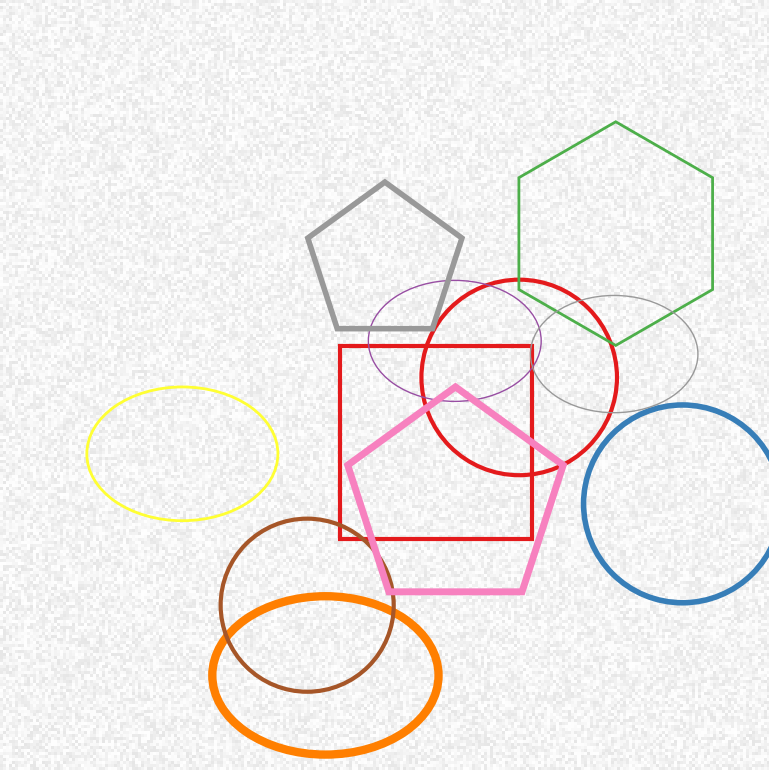[{"shape": "square", "thickness": 1.5, "radius": 0.63, "center": [0.566, 0.425]}, {"shape": "circle", "thickness": 1.5, "radius": 0.63, "center": [0.674, 0.51]}, {"shape": "circle", "thickness": 2, "radius": 0.64, "center": [0.886, 0.346]}, {"shape": "hexagon", "thickness": 1, "radius": 0.73, "center": [0.8, 0.697]}, {"shape": "oval", "thickness": 0.5, "radius": 0.56, "center": [0.591, 0.557]}, {"shape": "oval", "thickness": 3, "radius": 0.73, "center": [0.423, 0.123]}, {"shape": "oval", "thickness": 1, "radius": 0.62, "center": [0.237, 0.411]}, {"shape": "circle", "thickness": 1.5, "radius": 0.56, "center": [0.399, 0.214]}, {"shape": "pentagon", "thickness": 2.5, "radius": 0.74, "center": [0.591, 0.35]}, {"shape": "oval", "thickness": 0.5, "radius": 0.54, "center": [0.798, 0.54]}, {"shape": "pentagon", "thickness": 2, "radius": 0.53, "center": [0.5, 0.658]}]